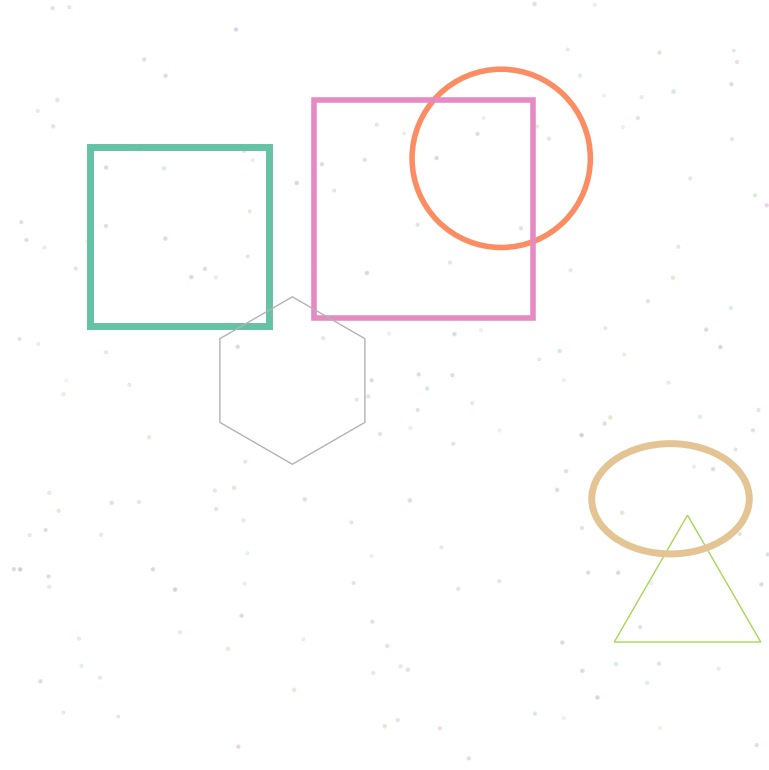[{"shape": "square", "thickness": 2.5, "radius": 0.58, "center": [0.233, 0.693]}, {"shape": "circle", "thickness": 2, "radius": 0.58, "center": [0.651, 0.794]}, {"shape": "square", "thickness": 2, "radius": 0.71, "center": [0.55, 0.728]}, {"shape": "triangle", "thickness": 0.5, "radius": 0.55, "center": [0.893, 0.221]}, {"shape": "oval", "thickness": 2.5, "radius": 0.51, "center": [0.871, 0.352]}, {"shape": "hexagon", "thickness": 0.5, "radius": 0.54, "center": [0.38, 0.506]}]